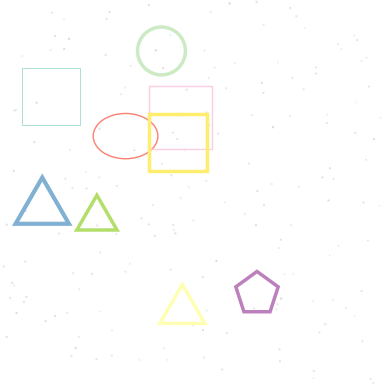[{"shape": "square", "thickness": 0.5, "radius": 0.37, "center": [0.133, 0.75]}, {"shape": "triangle", "thickness": 2.5, "radius": 0.34, "center": [0.474, 0.194]}, {"shape": "oval", "thickness": 1, "radius": 0.42, "center": [0.326, 0.646]}, {"shape": "triangle", "thickness": 3, "radius": 0.4, "center": [0.11, 0.459]}, {"shape": "triangle", "thickness": 2.5, "radius": 0.3, "center": [0.252, 0.433]}, {"shape": "square", "thickness": 1, "radius": 0.41, "center": [0.468, 0.695]}, {"shape": "pentagon", "thickness": 2.5, "radius": 0.29, "center": [0.668, 0.237]}, {"shape": "circle", "thickness": 2.5, "radius": 0.31, "center": [0.419, 0.868]}, {"shape": "square", "thickness": 2.5, "radius": 0.37, "center": [0.463, 0.629]}]